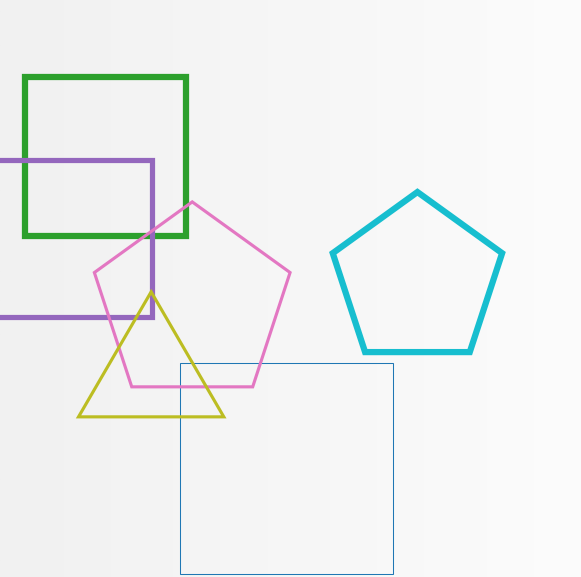[{"shape": "square", "thickness": 0.5, "radius": 0.91, "center": [0.493, 0.187]}, {"shape": "square", "thickness": 3, "radius": 0.69, "center": [0.181, 0.728]}, {"shape": "square", "thickness": 2.5, "radius": 0.68, "center": [0.125, 0.586]}, {"shape": "pentagon", "thickness": 1.5, "radius": 0.89, "center": [0.331, 0.473]}, {"shape": "triangle", "thickness": 1.5, "radius": 0.72, "center": [0.26, 0.349]}, {"shape": "pentagon", "thickness": 3, "radius": 0.77, "center": [0.718, 0.513]}]